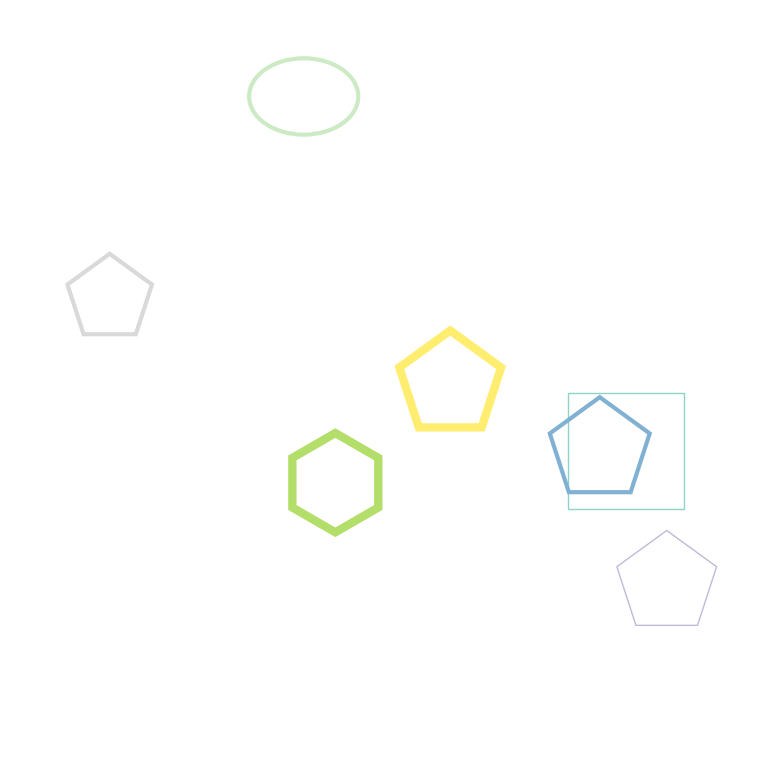[{"shape": "square", "thickness": 0.5, "radius": 0.38, "center": [0.813, 0.415]}, {"shape": "pentagon", "thickness": 0.5, "radius": 0.34, "center": [0.866, 0.243]}, {"shape": "pentagon", "thickness": 1.5, "radius": 0.34, "center": [0.779, 0.416]}, {"shape": "hexagon", "thickness": 3, "radius": 0.32, "center": [0.435, 0.373]}, {"shape": "pentagon", "thickness": 1.5, "radius": 0.29, "center": [0.142, 0.613]}, {"shape": "oval", "thickness": 1.5, "radius": 0.35, "center": [0.394, 0.875]}, {"shape": "pentagon", "thickness": 3, "radius": 0.35, "center": [0.585, 0.501]}]